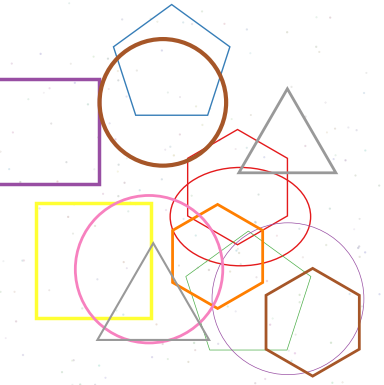[{"shape": "hexagon", "thickness": 1, "radius": 0.75, "center": [0.617, 0.514]}, {"shape": "oval", "thickness": 1, "radius": 0.91, "center": [0.624, 0.437]}, {"shape": "pentagon", "thickness": 1, "radius": 0.79, "center": [0.446, 0.829]}, {"shape": "pentagon", "thickness": 0.5, "radius": 0.85, "center": [0.645, 0.229]}, {"shape": "square", "thickness": 2.5, "radius": 0.69, "center": [0.12, 0.659]}, {"shape": "circle", "thickness": 0.5, "radius": 0.99, "center": [0.748, 0.224]}, {"shape": "hexagon", "thickness": 2, "radius": 0.68, "center": [0.565, 0.334]}, {"shape": "square", "thickness": 2.5, "radius": 0.75, "center": [0.243, 0.323]}, {"shape": "hexagon", "thickness": 2, "radius": 0.7, "center": [0.812, 0.163]}, {"shape": "circle", "thickness": 3, "radius": 0.82, "center": [0.423, 0.734]}, {"shape": "circle", "thickness": 2, "radius": 0.96, "center": [0.387, 0.301]}, {"shape": "triangle", "thickness": 2, "radius": 0.73, "center": [0.746, 0.624]}, {"shape": "triangle", "thickness": 1.5, "radius": 0.84, "center": [0.398, 0.201]}]